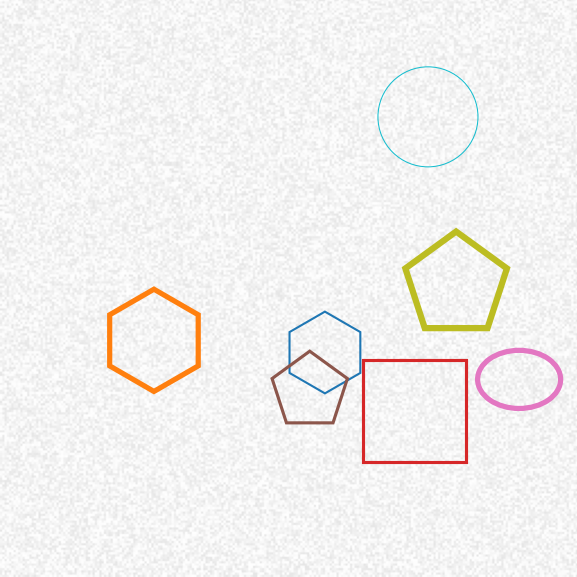[{"shape": "hexagon", "thickness": 1, "radius": 0.35, "center": [0.563, 0.389]}, {"shape": "hexagon", "thickness": 2.5, "radius": 0.44, "center": [0.267, 0.41]}, {"shape": "square", "thickness": 1.5, "radius": 0.45, "center": [0.717, 0.287]}, {"shape": "pentagon", "thickness": 1.5, "radius": 0.34, "center": [0.536, 0.322]}, {"shape": "oval", "thickness": 2.5, "radius": 0.36, "center": [0.899, 0.342]}, {"shape": "pentagon", "thickness": 3, "radius": 0.46, "center": [0.79, 0.506]}, {"shape": "circle", "thickness": 0.5, "radius": 0.43, "center": [0.741, 0.797]}]